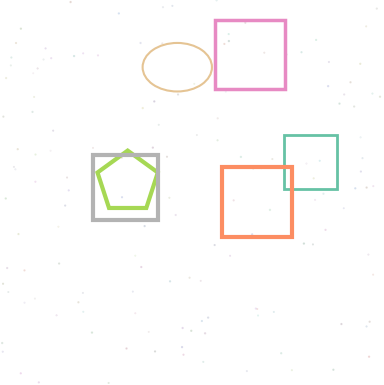[{"shape": "square", "thickness": 2, "radius": 0.35, "center": [0.807, 0.58]}, {"shape": "square", "thickness": 3, "radius": 0.46, "center": [0.667, 0.475]}, {"shape": "square", "thickness": 2.5, "radius": 0.45, "center": [0.65, 0.859]}, {"shape": "pentagon", "thickness": 3, "radius": 0.41, "center": [0.332, 0.526]}, {"shape": "oval", "thickness": 1.5, "radius": 0.45, "center": [0.46, 0.825]}, {"shape": "square", "thickness": 3, "radius": 0.42, "center": [0.325, 0.514]}]